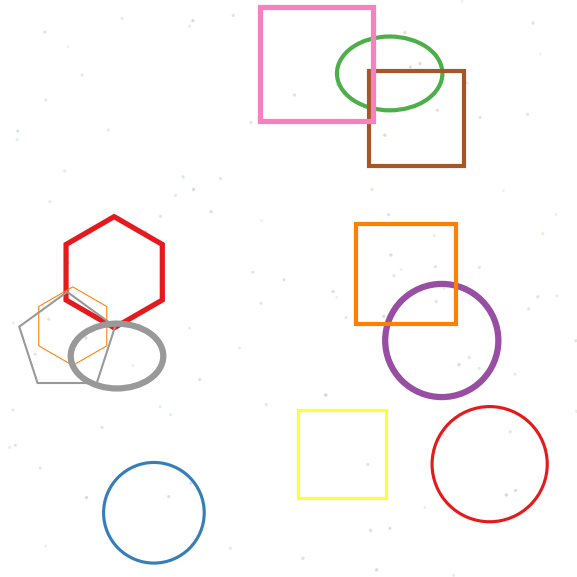[{"shape": "hexagon", "thickness": 2.5, "radius": 0.48, "center": [0.198, 0.528]}, {"shape": "circle", "thickness": 1.5, "radius": 0.5, "center": [0.848, 0.195]}, {"shape": "circle", "thickness": 1.5, "radius": 0.44, "center": [0.266, 0.111]}, {"shape": "oval", "thickness": 2, "radius": 0.46, "center": [0.675, 0.872]}, {"shape": "circle", "thickness": 3, "radius": 0.49, "center": [0.765, 0.41]}, {"shape": "hexagon", "thickness": 0.5, "radius": 0.34, "center": [0.126, 0.434]}, {"shape": "square", "thickness": 2, "radius": 0.43, "center": [0.703, 0.525]}, {"shape": "square", "thickness": 1.5, "radius": 0.38, "center": [0.592, 0.213]}, {"shape": "square", "thickness": 2, "radius": 0.41, "center": [0.721, 0.794]}, {"shape": "square", "thickness": 2.5, "radius": 0.49, "center": [0.548, 0.889]}, {"shape": "pentagon", "thickness": 1, "radius": 0.44, "center": [0.116, 0.406]}, {"shape": "oval", "thickness": 3, "radius": 0.4, "center": [0.203, 0.383]}]